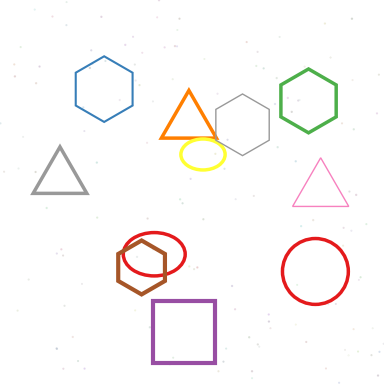[{"shape": "circle", "thickness": 2.5, "radius": 0.43, "center": [0.819, 0.295]}, {"shape": "oval", "thickness": 2.5, "radius": 0.4, "center": [0.401, 0.34]}, {"shape": "hexagon", "thickness": 1.5, "radius": 0.43, "center": [0.271, 0.769]}, {"shape": "hexagon", "thickness": 2.5, "radius": 0.41, "center": [0.801, 0.738]}, {"shape": "square", "thickness": 3, "radius": 0.4, "center": [0.477, 0.138]}, {"shape": "triangle", "thickness": 2.5, "radius": 0.41, "center": [0.491, 0.683]}, {"shape": "oval", "thickness": 2.5, "radius": 0.29, "center": [0.527, 0.599]}, {"shape": "hexagon", "thickness": 3, "radius": 0.35, "center": [0.368, 0.305]}, {"shape": "triangle", "thickness": 1, "radius": 0.42, "center": [0.833, 0.506]}, {"shape": "hexagon", "thickness": 1, "radius": 0.4, "center": [0.63, 0.676]}, {"shape": "triangle", "thickness": 2.5, "radius": 0.4, "center": [0.156, 0.538]}]